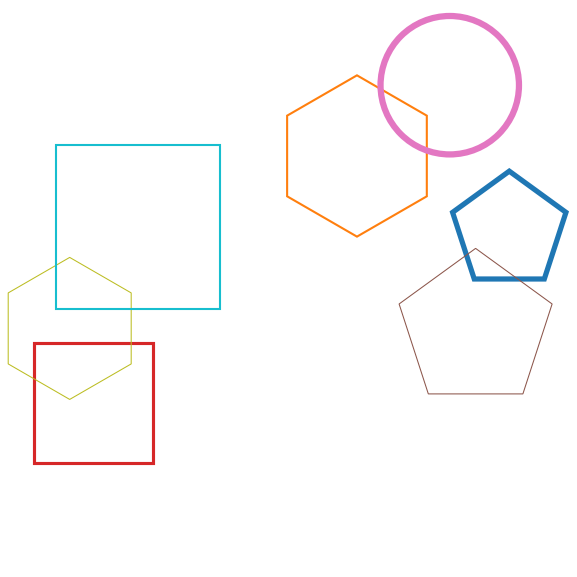[{"shape": "pentagon", "thickness": 2.5, "radius": 0.52, "center": [0.882, 0.6]}, {"shape": "hexagon", "thickness": 1, "radius": 0.7, "center": [0.618, 0.729]}, {"shape": "square", "thickness": 1.5, "radius": 0.52, "center": [0.162, 0.301]}, {"shape": "pentagon", "thickness": 0.5, "radius": 0.7, "center": [0.824, 0.43]}, {"shape": "circle", "thickness": 3, "radius": 0.6, "center": [0.779, 0.852]}, {"shape": "hexagon", "thickness": 0.5, "radius": 0.61, "center": [0.121, 0.43]}, {"shape": "square", "thickness": 1, "radius": 0.71, "center": [0.239, 0.606]}]